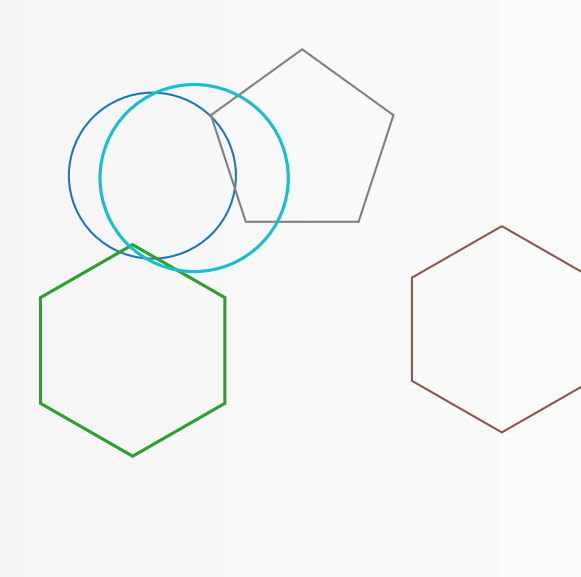[{"shape": "circle", "thickness": 1, "radius": 0.72, "center": [0.262, 0.695]}, {"shape": "hexagon", "thickness": 1.5, "radius": 0.92, "center": [0.228, 0.392]}, {"shape": "hexagon", "thickness": 1, "radius": 0.89, "center": [0.863, 0.429]}, {"shape": "pentagon", "thickness": 1, "radius": 0.83, "center": [0.52, 0.749]}, {"shape": "circle", "thickness": 1.5, "radius": 0.81, "center": [0.334, 0.691]}]